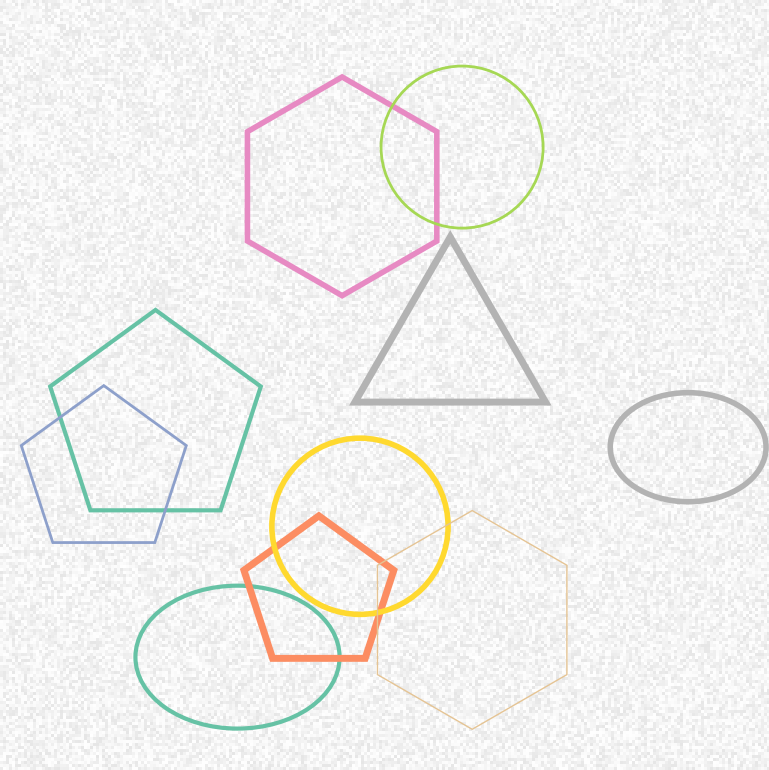[{"shape": "oval", "thickness": 1.5, "radius": 0.66, "center": [0.308, 0.147]}, {"shape": "pentagon", "thickness": 1.5, "radius": 0.72, "center": [0.202, 0.454]}, {"shape": "pentagon", "thickness": 2.5, "radius": 0.51, "center": [0.414, 0.228]}, {"shape": "pentagon", "thickness": 1, "radius": 0.56, "center": [0.135, 0.387]}, {"shape": "hexagon", "thickness": 2, "radius": 0.71, "center": [0.444, 0.758]}, {"shape": "circle", "thickness": 1, "radius": 0.53, "center": [0.6, 0.809]}, {"shape": "circle", "thickness": 2, "radius": 0.57, "center": [0.468, 0.317]}, {"shape": "hexagon", "thickness": 0.5, "radius": 0.71, "center": [0.613, 0.195]}, {"shape": "triangle", "thickness": 2.5, "radius": 0.71, "center": [0.585, 0.549]}, {"shape": "oval", "thickness": 2, "radius": 0.51, "center": [0.894, 0.419]}]